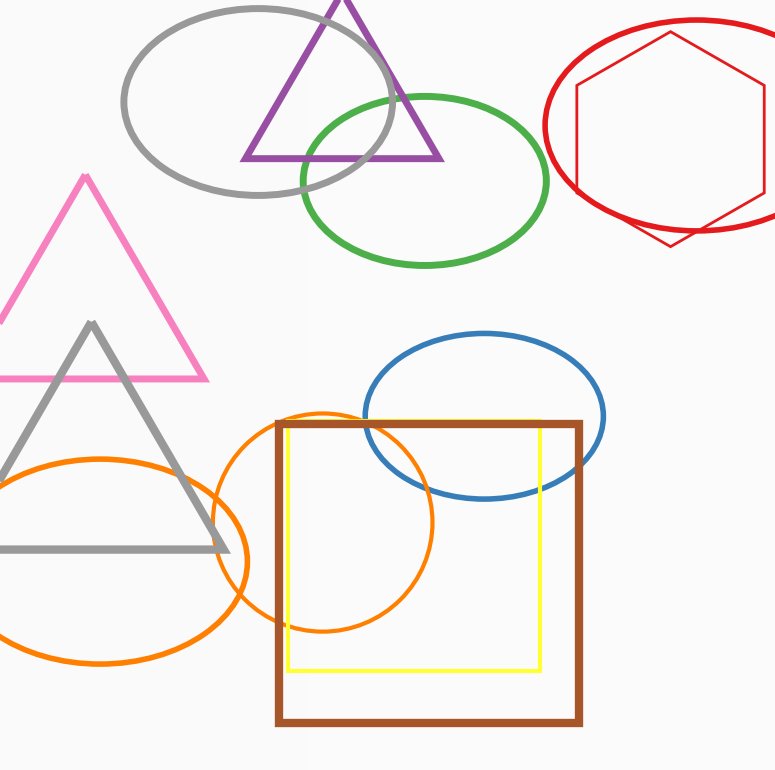[{"shape": "hexagon", "thickness": 1, "radius": 0.7, "center": [0.865, 0.819]}, {"shape": "oval", "thickness": 2, "radius": 0.98, "center": [0.899, 0.837]}, {"shape": "oval", "thickness": 2, "radius": 0.77, "center": [0.625, 0.459]}, {"shape": "oval", "thickness": 2.5, "radius": 0.78, "center": [0.548, 0.765]}, {"shape": "triangle", "thickness": 2.5, "radius": 0.72, "center": [0.442, 0.866]}, {"shape": "circle", "thickness": 1.5, "radius": 0.71, "center": [0.416, 0.321]}, {"shape": "oval", "thickness": 2, "radius": 0.95, "center": [0.129, 0.271]}, {"shape": "square", "thickness": 1.5, "radius": 0.81, "center": [0.535, 0.291]}, {"shape": "square", "thickness": 3, "radius": 0.97, "center": [0.553, 0.256]}, {"shape": "triangle", "thickness": 2.5, "radius": 0.88, "center": [0.11, 0.596]}, {"shape": "oval", "thickness": 2.5, "radius": 0.87, "center": [0.333, 0.868]}, {"shape": "triangle", "thickness": 3, "radius": 0.99, "center": [0.118, 0.385]}]